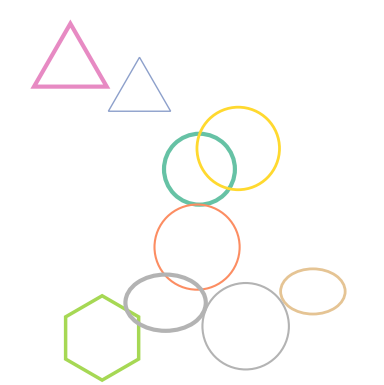[{"shape": "circle", "thickness": 3, "radius": 0.46, "center": [0.518, 0.561]}, {"shape": "circle", "thickness": 1.5, "radius": 0.55, "center": [0.512, 0.358]}, {"shape": "triangle", "thickness": 1, "radius": 0.47, "center": [0.362, 0.758]}, {"shape": "triangle", "thickness": 3, "radius": 0.55, "center": [0.183, 0.83]}, {"shape": "hexagon", "thickness": 2.5, "radius": 0.55, "center": [0.265, 0.122]}, {"shape": "circle", "thickness": 2, "radius": 0.54, "center": [0.619, 0.614]}, {"shape": "oval", "thickness": 2, "radius": 0.42, "center": [0.813, 0.243]}, {"shape": "oval", "thickness": 3, "radius": 0.52, "center": [0.43, 0.214]}, {"shape": "circle", "thickness": 1.5, "radius": 0.56, "center": [0.638, 0.153]}]